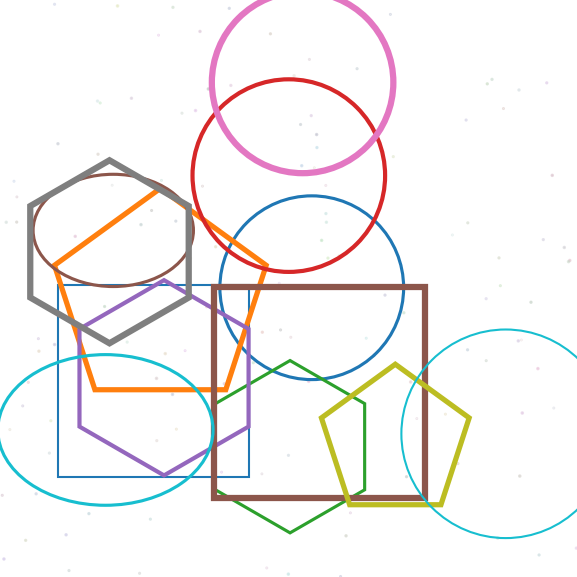[{"shape": "square", "thickness": 1, "radius": 0.83, "center": [0.266, 0.339]}, {"shape": "circle", "thickness": 1.5, "radius": 0.8, "center": [0.54, 0.501]}, {"shape": "pentagon", "thickness": 2.5, "radius": 0.96, "center": [0.278, 0.48]}, {"shape": "hexagon", "thickness": 1.5, "radius": 0.75, "center": [0.502, 0.226]}, {"shape": "circle", "thickness": 2, "radius": 0.83, "center": [0.5, 0.695]}, {"shape": "hexagon", "thickness": 2, "radius": 0.85, "center": [0.284, 0.345]}, {"shape": "square", "thickness": 3, "radius": 0.91, "center": [0.553, 0.32]}, {"shape": "oval", "thickness": 1.5, "radius": 0.69, "center": [0.196, 0.6]}, {"shape": "circle", "thickness": 3, "radius": 0.79, "center": [0.524, 0.856]}, {"shape": "hexagon", "thickness": 3, "radius": 0.79, "center": [0.19, 0.563]}, {"shape": "pentagon", "thickness": 2.5, "radius": 0.67, "center": [0.684, 0.234]}, {"shape": "circle", "thickness": 1, "radius": 0.9, "center": [0.876, 0.248]}, {"shape": "oval", "thickness": 1.5, "radius": 0.93, "center": [0.183, 0.255]}]